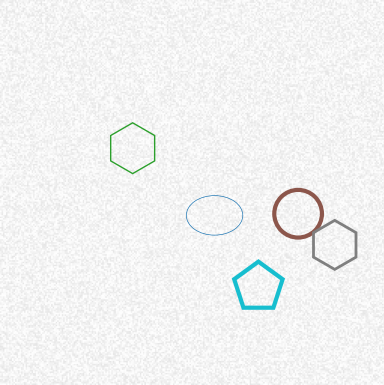[{"shape": "oval", "thickness": 0.5, "radius": 0.37, "center": [0.557, 0.441]}, {"shape": "hexagon", "thickness": 1, "radius": 0.33, "center": [0.345, 0.615]}, {"shape": "circle", "thickness": 3, "radius": 0.31, "center": [0.774, 0.445]}, {"shape": "hexagon", "thickness": 2, "radius": 0.32, "center": [0.869, 0.364]}, {"shape": "pentagon", "thickness": 3, "radius": 0.33, "center": [0.671, 0.254]}]